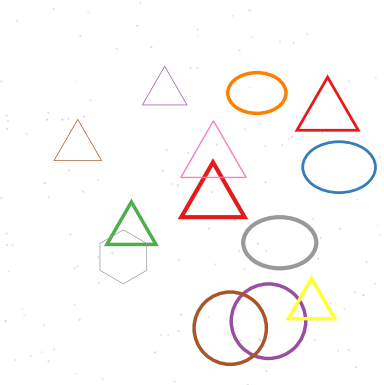[{"shape": "triangle", "thickness": 2, "radius": 0.46, "center": [0.851, 0.708]}, {"shape": "triangle", "thickness": 3, "radius": 0.48, "center": [0.553, 0.483]}, {"shape": "oval", "thickness": 2, "radius": 0.47, "center": [0.881, 0.566]}, {"shape": "triangle", "thickness": 2.5, "radius": 0.37, "center": [0.341, 0.402]}, {"shape": "triangle", "thickness": 0.5, "radius": 0.33, "center": [0.428, 0.761]}, {"shape": "circle", "thickness": 2.5, "radius": 0.48, "center": [0.697, 0.166]}, {"shape": "oval", "thickness": 2.5, "radius": 0.38, "center": [0.667, 0.758]}, {"shape": "triangle", "thickness": 2.5, "radius": 0.35, "center": [0.809, 0.207]}, {"shape": "circle", "thickness": 2.5, "radius": 0.47, "center": [0.598, 0.148]}, {"shape": "triangle", "thickness": 0.5, "radius": 0.36, "center": [0.202, 0.618]}, {"shape": "triangle", "thickness": 1, "radius": 0.49, "center": [0.554, 0.588]}, {"shape": "hexagon", "thickness": 0.5, "radius": 0.35, "center": [0.32, 0.333]}, {"shape": "oval", "thickness": 3, "radius": 0.47, "center": [0.727, 0.37]}]